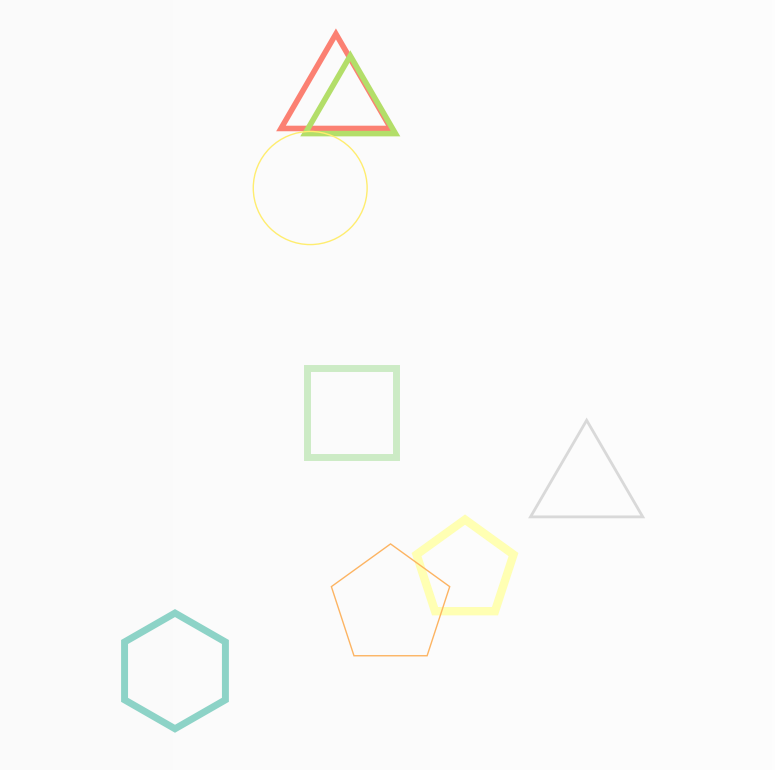[{"shape": "hexagon", "thickness": 2.5, "radius": 0.38, "center": [0.226, 0.129]}, {"shape": "pentagon", "thickness": 3, "radius": 0.33, "center": [0.6, 0.259]}, {"shape": "triangle", "thickness": 2, "radius": 0.41, "center": [0.433, 0.874]}, {"shape": "pentagon", "thickness": 0.5, "radius": 0.4, "center": [0.504, 0.213]}, {"shape": "triangle", "thickness": 2, "radius": 0.34, "center": [0.452, 0.86]}, {"shape": "triangle", "thickness": 1, "radius": 0.42, "center": [0.757, 0.371]}, {"shape": "square", "thickness": 2.5, "radius": 0.29, "center": [0.454, 0.464]}, {"shape": "circle", "thickness": 0.5, "radius": 0.37, "center": [0.4, 0.756]}]